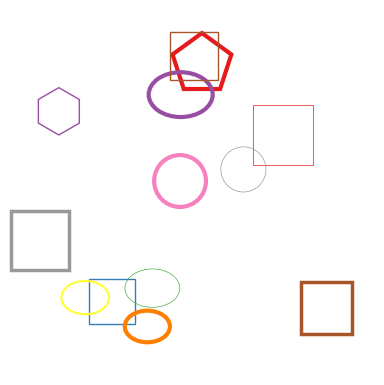[{"shape": "pentagon", "thickness": 3, "radius": 0.4, "center": [0.525, 0.834]}, {"shape": "square", "thickness": 0.5, "radius": 0.39, "center": [0.735, 0.65]}, {"shape": "square", "thickness": 1, "radius": 0.3, "center": [0.29, 0.217]}, {"shape": "oval", "thickness": 0.5, "radius": 0.36, "center": [0.396, 0.252]}, {"shape": "oval", "thickness": 3, "radius": 0.42, "center": [0.469, 0.754]}, {"shape": "hexagon", "thickness": 1, "radius": 0.31, "center": [0.153, 0.711]}, {"shape": "oval", "thickness": 3, "radius": 0.29, "center": [0.383, 0.152]}, {"shape": "oval", "thickness": 1.5, "radius": 0.31, "center": [0.221, 0.227]}, {"shape": "square", "thickness": 2.5, "radius": 0.34, "center": [0.848, 0.199]}, {"shape": "square", "thickness": 1, "radius": 0.31, "center": [0.503, 0.854]}, {"shape": "circle", "thickness": 3, "radius": 0.34, "center": [0.468, 0.53]}, {"shape": "circle", "thickness": 0.5, "radius": 0.29, "center": [0.632, 0.56]}, {"shape": "square", "thickness": 2.5, "radius": 0.38, "center": [0.104, 0.375]}]